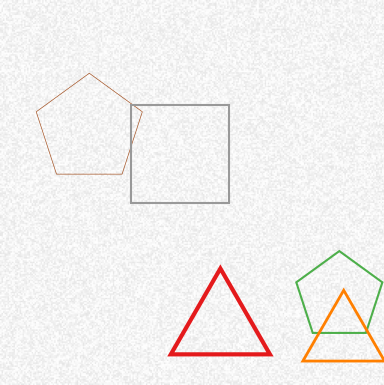[{"shape": "triangle", "thickness": 3, "radius": 0.74, "center": [0.572, 0.154]}, {"shape": "pentagon", "thickness": 1.5, "radius": 0.59, "center": [0.881, 0.23]}, {"shape": "triangle", "thickness": 2, "radius": 0.61, "center": [0.893, 0.123]}, {"shape": "pentagon", "thickness": 0.5, "radius": 0.72, "center": [0.232, 0.665]}, {"shape": "square", "thickness": 1.5, "radius": 0.63, "center": [0.468, 0.601]}]